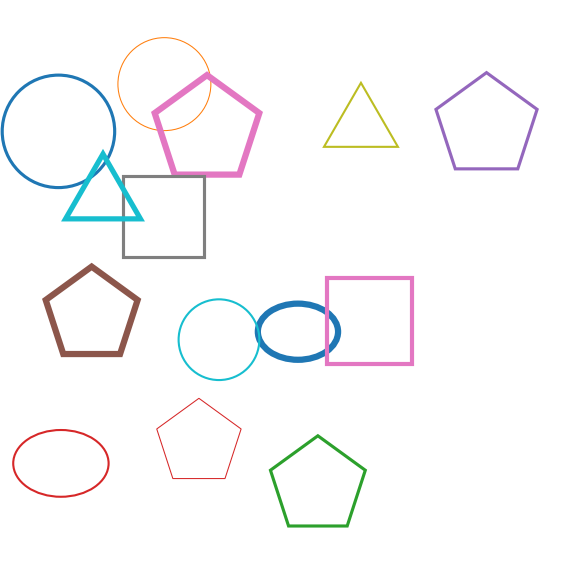[{"shape": "oval", "thickness": 3, "radius": 0.35, "center": [0.516, 0.425]}, {"shape": "circle", "thickness": 1.5, "radius": 0.49, "center": [0.101, 0.772]}, {"shape": "circle", "thickness": 0.5, "radius": 0.4, "center": [0.285, 0.853]}, {"shape": "pentagon", "thickness": 1.5, "radius": 0.43, "center": [0.55, 0.158]}, {"shape": "oval", "thickness": 1, "radius": 0.41, "center": [0.105, 0.197]}, {"shape": "pentagon", "thickness": 0.5, "radius": 0.38, "center": [0.344, 0.233]}, {"shape": "pentagon", "thickness": 1.5, "radius": 0.46, "center": [0.842, 0.781]}, {"shape": "pentagon", "thickness": 3, "radius": 0.42, "center": [0.159, 0.454]}, {"shape": "pentagon", "thickness": 3, "radius": 0.48, "center": [0.358, 0.774]}, {"shape": "square", "thickness": 2, "radius": 0.37, "center": [0.64, 0.444]}, {"shape": "square", "thickness": 1.5, "radius": 0.35, "center": [0.283, 0.624]}, {"shape": "triangle", "thickness": 1, "radius": 0.37, "center": [0.625, 0.782]}, {"shape": "triangle", "thickness": 2.5, "radius": 0.37, "center": [0.178, 0.658]}, {"shape": "circle", "thickness": 1, "radius": 0.35, "center": [0.379, 0.411]}]